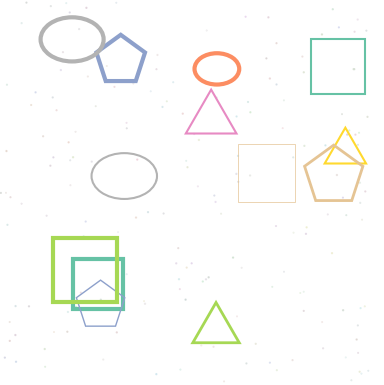[{"shape": "square", "thickness": 1.5, "radius": 0.35, "center": [0.878, 0.828]}, {"shape": "square", "thickness": 3, "radius": 0.32, "center": [0.255, 0.262]}, {"shape": "oval", "thickness": 3, "radius": 0.29, "center": [0.563, 0.821]}, {"shape": "pentagon", "thickness": 1, "radius": 0.33, "center": [0.261, 0.206]}, {"shape": "pentagon", "thickness": 3, "radius": 0.33, "center": [0.314, 0.843]}, {"shape": "triangle", "thickness": 1.5, "radius": 0.38, "center": [0.548, 0.691]}, {"shape": "square", "thickness": 3, "radius": 0.41, "center": [0.22, 0.299]}, {"shape": "triangle", "thickness": 2, "radius": 0.35, "center": [0.561, 0.145]}, {"shape": "triangle", "thickness": 1.5, "radius": 0.31, "center": [0.897, 0.606]}, {"shape": "pentagon", "thickness": 2, "radius": 0.4, "center": [0.867, 0.543]}, {"shape": "square", "thickness": 0.5, "radius": 0.37, "center": [0.692, 0.551]}, {"shape": "oval", "thickness": 3, "radius": 0.41, "center": [0.187, 0.898]}, {"shape": "oval", "thickness": 1.5, "radius": 0.43, "center": [0.323, 0.543]}]